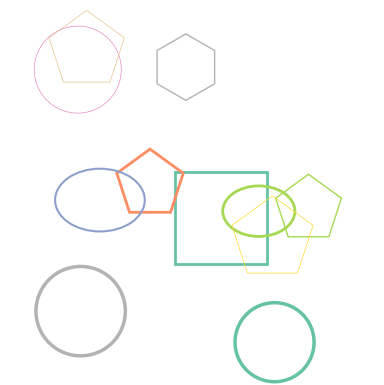[{"shape": "square", "thickness": 2, "radius": 0.59, "center": [0.574, 0.433]}, {"shape": "circle", "thickness": 2.5, "radius": 0.51, "center": [0.713, 0.111]}, {"shape": "pentagon", "thickness": 2, "radius": 0.45, "center": [0.39, 0.522]}, {"shape": "oval", "thickness": 1.5, "radius": 0.58, "center": [0.26, 0.48]}, {"shape": "circle", "thickness": 0.5, "radius": 0.57, "center": [0.202, 0.819]}, {"shape": "oval", "thickness": 2, "radius": 0.47, "center": [0.672, 0.452]}, {"shape": "pentagon", "thickness": 1, "radius": 0.45, "center": [0.801, 0.458]}, {"shape": "pentagon", "thickness": 0.5, "radius": 0.55, "center": [0.708, 0.38]}, {"shape": "pentagon", "thickness": 0.5, "radius": 0.51, "center": [0.225, 0.87]}, {"shape": "circle", "thickness": 2.5, "radius": 0.58, "center": [0.209, 0.192]}, {"shape": "hexagon", "thickness": 1, "radius": 0.43, "center": [0.483, 0.826]}]